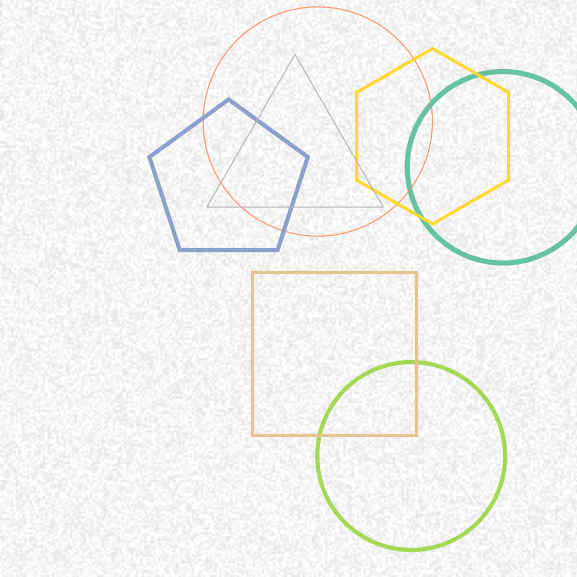[{"shape": "circle", "thickness": 2.5, "radius": 0.83, "center": [0.871, 0.709]}, {"shape": "circle", "thickness": 0.5, "radius": 0.99, "center": [0.55, 0.789]}, {"shape": "pentagon", "thickness": 2, "radius": 0.72, "center": [0.396, 0.683]}, {"shape": "circle", "thickness": 2, "radius": 0.81, "center": [0.712, 0.209]}, {"shape": "hexagon", "thickness": 1.5, "radius": 0.76, "center": [0.749, 0.763]}, {"shape": "square", "thickness": 1.5, "radius": 0.71, "center": [0.578, 0.387]}, {"shape": "triangle", "thickness": 0.5, "radius": 0.88, "center": [0.511, 0.729]}]